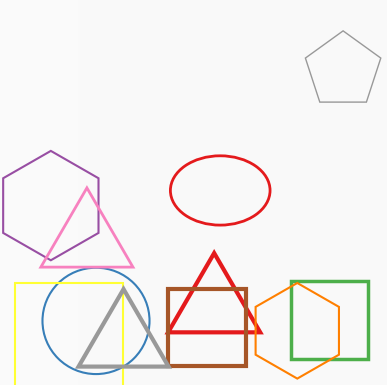[{"shape": "oval", "thickness": 2, "radius": 0.64, "center": [0.568, 0.505]}, {"shape": "triangle", "thickness": 3, "radius": 0.69, "center": [0.553, 0.205]}, {"shape": "circle", "thickness": 1.5, "radius": 0.69, "center": [0.248, 0.167]}, {"shape": "square", "thickness": 2.5, "radius": 0.5, "center": [0.85, 0.169]}, {"shape": "hexagon", "thickness": 1.5, "radius": 0.71, "center": [0.131, 0.466]}, {"shape": "hexagon", "thickness": 1.5, "radius": 0.62, "center": [0.767, 0.141]}, {"shape": "square", "thickness": 1.5, "radius": 0.7, "center": [0.178, 0.124]}, {"shape": "square", "thickness": 3, "radius": 0.5, "center": [0.535, 0.149]}, {"shape": "triangle", "thickness": 2, "radius": 0.69, "center": [0.224, 0.375]}, {"shape": "triangle", "thickness": 3, "radius": 0.67, "center": [0.319, 0.115]}, {"shape": "pentagon", "thickness": 1, "radius": 0.51, "center": [0.885, 0.818]}]